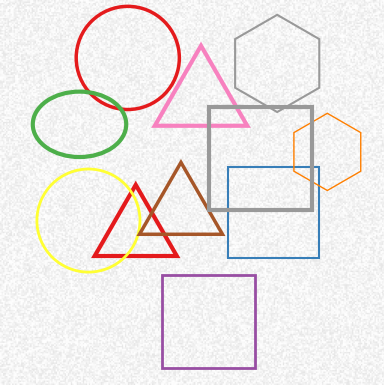[{"shape": "circle", "thickness": 2.5, "radius": 0.67, "center": [0.332, 0.85]}, {"shape": "triangle", "thickness": 3, "radius": 0.62, "center": [0.353, 0.397]}, {"shape": "square", "thickness": 1.5, "radius": 0.59, "center": [0.711, 0.447]}, {"shape": "oval", "thickness": 3, "radius": 0.61, "center": [0.206, 0.677]}, {"shape": "square", "thickness": 2, "radius": 0.6, "center": [0.542, 0.165]}, {"shape": "hexagon", "thickness": 1, "radius": 0.5, "center": [0.85, 0.605]}, {"shape": "circle", "thickness": 2, "radius": 0.67, "center": [0.23, 0.427]}, {"shape": "triangle", "thickness": 2.5, "radius": 0.62, "center": [0.47, 0.454]}, {"shape": "triangle", "thickness": 3, "radius": 0.69, "center": [0.522, 0.743]}, {"shape": "square", "thickness": 3, "radius": 0.67, "center": [0.677, 0.589]}, {"shape": "hexagon", "thickness": 1.5, "radius": 0.63, "center": [0.72, 0.835]}]